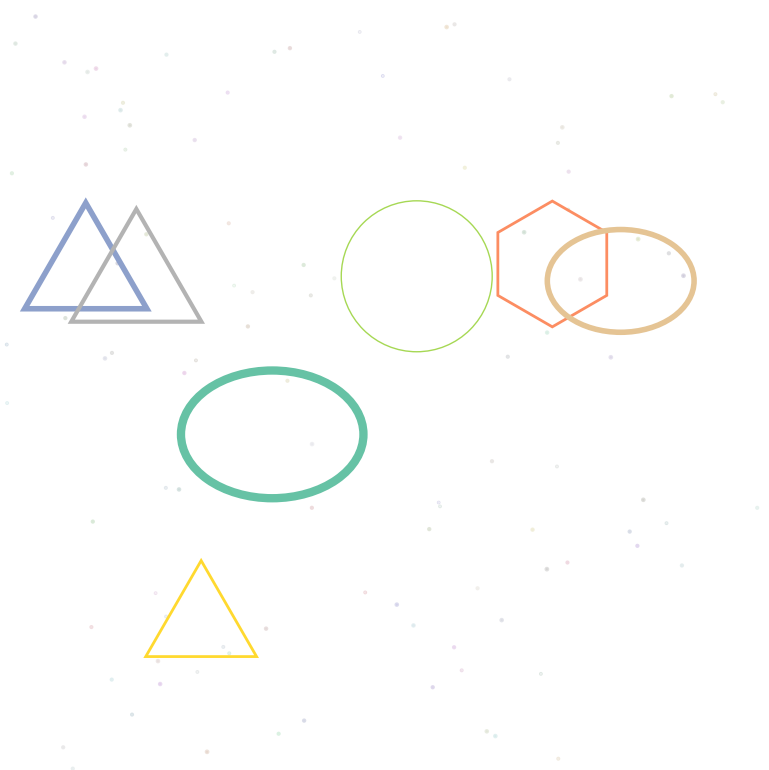[{"shape": "oval", "thickness": 3, "radius": 0.59, "center": [0.354, 0.436]}, {"shape": "hexagon", "thickness": 1, "radius": 0.41, "center": [0.717, 0.657]}, {"shape": "triangle", "thickness": 2, "radius": 0.46, "center": [0.111, 0.645]}, {"shape": "circle", "thickness": 0.5, "radius": 0.49, "center": [0.541, 0.641]}, {"shape": "triangle", "thickness": 1, "radius": 0.42, "center": [0.261, 0.189]}, {"shape": "oval", "thickness": 2, "radius": 0.48, "center": [0.806, 0.635]}, {"shape": "triangle", "thickness": 1.5, "radius": 0.49, "center": [0.177, 0.631]}]